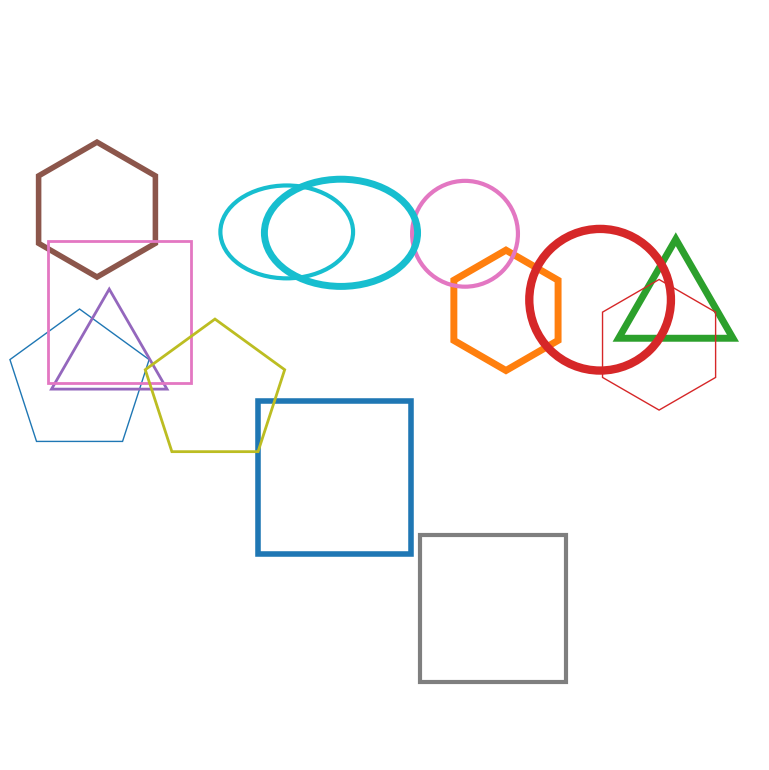[{"shape": "pentagon", "thickness": 0.5, "radius": 0.48, "center": [0.103, 0.504]}, {"shape": "square", "thickness": 2, "radius": 0.5, "center": [0.435, 0.38]}, {"shape": "hexagon", "thickness": 2.5, "radius": 0.39, "center": [0.657, 0.597]}, {"shape": "triangle", "thickness": 2.5, "radius": 0.43, "center": [0.878, 0.604]}, {"shape": "hexagon", "thickness": 0.5, "radius": 0.42, "center": [0.856, 0.552]}, {"shape": "circle", "thickness": 3, "radius": 0.46, "center": [0.779, 0.611]}, {"shape": "triangle", "thickness": 1, "radius": 0.43, "center": [0.142, 0.538]}, {"shape": "hexagon", "thickness": 2, "radius": 0.44, "center": [0.126, 0.728]}, {"shape": "square", "thickness": 1, "radius": 0.46, "center": [0.155, 0.595]}, {"shape": "circle", "thickness": 1.5, "radius": 0.34, "center": [0.604, 0.696]}, {"shape": "square", "thickness": 1.5, "radius": 0.47, "center": [0.641, 0.21]}, {"shape": "pentagon", "thickness": 1, "radius": 0.48, "center": [0.279, 0.49]}, {"shape": "oval", "thickness": 1.5, "radius": 0.43, "center": [0.372, 0.699]}, {"shape": "oval", "thickness": 2.5, "radius": 0.5, "center": [0.443, 0.698]}]